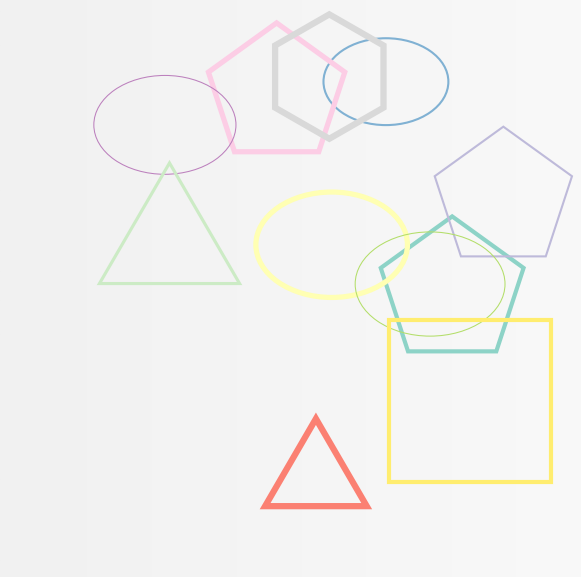[{"shape": "pentagon", "thickness": 2, "radius": 0.65, "center": [0.778, 0.495]}, {"shape": "oval", "thickness": 2.5, "radius": 0.65, "center": [0.571, 0.575]}, {"shape": "pentagon", "thickness": 1, "radius": 0.62, "center": [0.866, 0.656]}, {"shape": "triangle", "thickness": 3, "radius": 0.5, "center": [0.544, 0.173]}, {"shape": "oval", "thickness": 1, "radius": 0.54, "center": [0.664, 0.858]}, {"shape": "oval", "thickness": 0.5, "radius": 0.64, "center": [0.74, 0.507]}, {"shape": "pentagon", "thickness": 2.5, "radius": 0.62, "center": [0.476, 0.836]}, {"shape": "hexagon", "thickness": 3, "radius": 0.54, "center": [0.567, 0.867]}, {"shape": "oval", "thickness": 0.5, "radius": 0.61, "center": [0.284, 0.783]}, {"shape": "triangle", "thickness": 1.5, "radius": 0.7, "center": [0.292, 0.578]}, {"shape": "square", "thickness": 2, "radius": 0.7, "center": [0.809, 0.305]}]